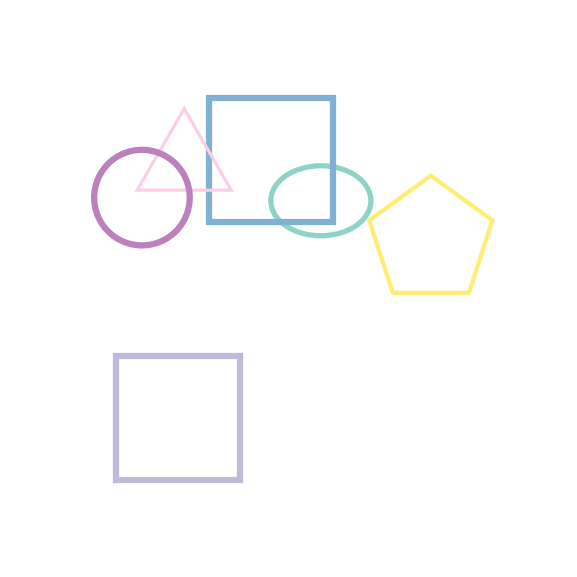[{"shape": "oval", "thickness": 2.5, "radius": 0.43, "center": [0.556, 0.651]}, {"shape": "square", "thickness": 3, "radius": 0.54, "center": [0.308, 0.276]}, {"shape": "square", "thickness": 3, "radius": 0.54, "center": [0.469, 0.722]}, {"shape": "triangle", "thickness": 1.5, "radius": 0.47, "center": [0.319, 0.717]}, {"shape": "circle", "thickness": 3, "radius": 0.41, "center": [0.246, 0.657]}, {"shape": "pentagon", "thickness": 2, "radius": 0.56, "center": [0.746, 0.583]}]